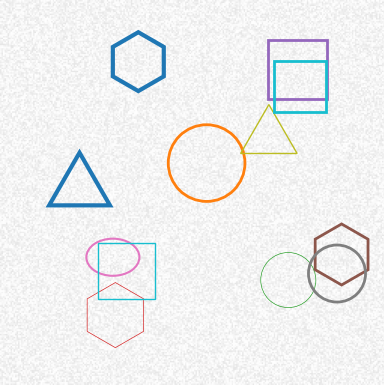[{"shape": "hexagon", "thickness": 3, "radius": 0.38, "center": [0.359, 0.84]}, {"shape": "triangle", "thickness": 3, "radius": 0.46, "center": [0.207, 0.512]}, {"shape": "circle", "thickness": 2, "radius": 0.5, "center": [0.537, 0.576]}, {"shape": "circle", "thickness": 0.5, "radius": 0.36, "center": [0.749, 0.273]}, {"shape": "hexagon", "thickness": 0.5, "radius": 0.42, "center": [0.3, 0.182]}, {"shape": "square", "thickness": 2, "radius": 0.38, "center": [0.773, 0.82]}, {"shape": "hexagon", "thickness": 2, "radius": 0.4, "center": [0.887, 0.339]}, {"shape": "oval", "thickness": 1.5, "radius": 0.34, "center": [0.293, 0.332]}, {"shape": "circle", "thickness": 2, "radius": 0.37, "center": [0.875, 0.29]}, {"shape": "triangle", "thickness": 1, "radius": 0.42, "center": [0.698, 0.644]}, {"shape": "square", "thickness": 1, "radius": 0.37, "center": [0.328, 0.296]}, {"shape": "square", "thickness": 2, "radius": 0.34, "center": [0.78, 0.775]}]